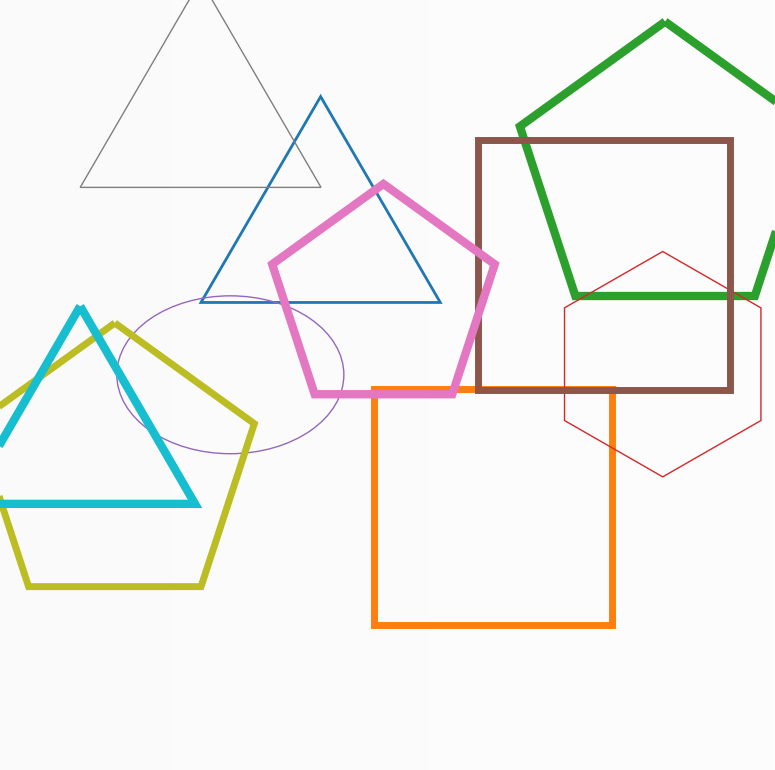[{"shape": "triangle", "thickness": 1, "radius": 0.89, "center": [0.414, 0.696]}, {"shape": "square", "thickness": 2.5, "radius": 0.77, "center": [0.636, 0.342]}, {"shape": "pentagon", "thickness": 3, "radius": 0.98, "center": [0.858, 0.775]}, {"shape": "hexagon", "thickness": 0.5, "radius": 0.73, "center": [0.855, 0.527]}, {"shape": "oval", "thickness": 0.5, "radius": 0.73, "center": [0.297, 0.513]}, {"shape": "square", "thickness": 2.5, "radius": 0.81, "center": [0.779, 0.656]}, {"shape": "pentagon", "thickness": 3, "radius": 0.75, "center": [0.495, 0.61]}, {"shape": "triangle", "thickness": 0.5, "radius": 0.9, "center": [0.259, 0.846]}, {"shape": "pentagon", "thickness": 2.5, "radius": 0.95, "center": [0.148, 0.391]}, {"shape": "triangle", "thickness": 3, "radius": 0.86, "center": [0.103, 0.431]}]